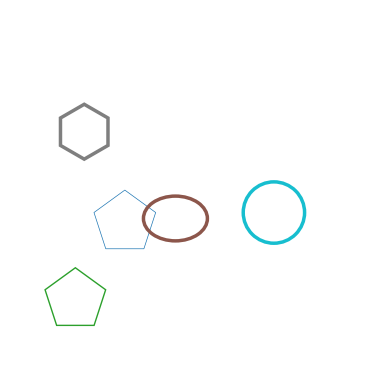[{"shape": "pentagon", "thickness": 0.5, "radius": 0.42, "center": [0.324, 0.422]}, {"shape": "pentagon", "thickness": 1, "radius": 0.41, "center": [0.196, 0.222]}, {"shape": "oval", "thickness": 2.5, "radius": 0.42, "center": [0.456, 0.433]}, {"shape": "hexagon", "thickness": 2.5, "radius": 0.36, "center": [0.219, 0.658]}, {"shape": "circle", "thickness": 2.5, "radius": 0.4, "center": [0.711, 0.448]}]